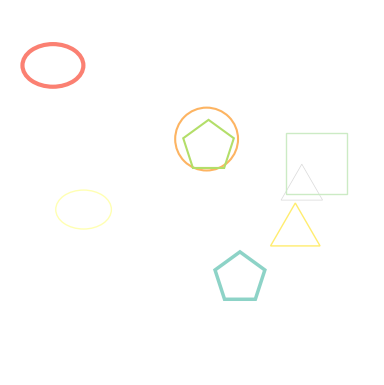[{"shape": "pentagon", "thickness": 2.5, "radius": 0.34, "center": [0.623, 0.278]}, {"shape": "oval", "thickness": 1, "radius": 0.36, "center": [0.217, 0.456]}, {"shape": "oval", "thickness": 3, "radius": 0.4, "center": [0.137, 0.83]}, {"shape": "circle", "thickness": 1.5, "radius": 0.41, "center": [0.537, 0.639]}, {"shape": "pentagon", "thickness": 1.5, "radius": 0.35, "center": [0.542, 0.62]}, {"shape": "triangle", "thickness": 0.5, "radius": 0.31, "center": [0.784, 0.511]}, {"shape": "square", "thickness": 1, "radius": 0.39, "center": [0.822, 0.576]}, {"shape": "triangle", "thickness": 1, "radius": 0.37, "center": [0.767, 0.398]}]